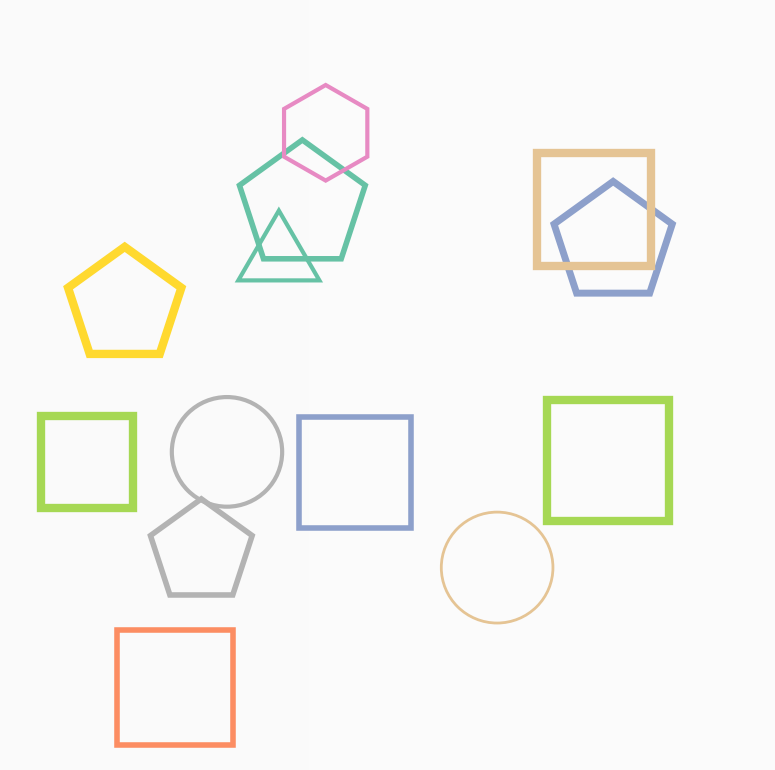[{"shape": "pentagon", "thickness": 2, "radius": 0.43, "center": [0.39, 0.733]}, {"shape": "triangle", "thickness": 1.5, "radius": 0.3, "center": [0.36, 0.666]}, {"shape": "square", "thickness": 2, "radius": 0.37, "center": [0.225, 0.107]}, {"shape": "square", "thickness": 2, "radius": 0.36, "center": [0.458, 0.386]}, {"shape": "pentagon", "thickness": 2.5, "radius": 0.4, "center": [0.791, 0.684]}, {"shape": "hexagon", "thickness": 1.5, "radius": 0.31, "center": [0.42, 0.828]}, {"shape": "square", "thickness": 3, "radius": 0.3, "center": [0.112, 0.4]}, {"shape": "square", "thickness": 3, "radius": 0.39, "center": [0.785, 0.402]}, {"shape": "pentagon", "thickness": 3, "radius": 0.38, "center": [0.161, 0.603]}, {"shape": "square", "thickness": 3, "radius": 0.37, "center": [0.766, 0.728]}, {"shape": "circle", "thickness": 1, "radius": 0.36, "center": [0.641, 0.263]}, {"shape": "circle", "thickness": 1.5, "radius": 0.36, "center": [0.293, 0.413]}, {"shape": "pentagon", "thickness": 2, "radius": 0.34, "center": [0.26, 0.283]}]